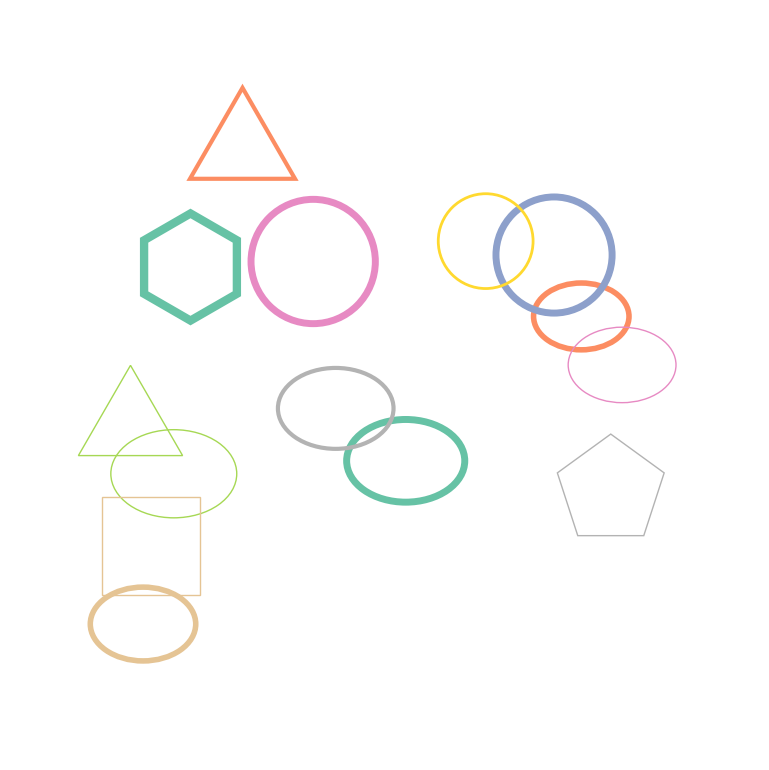[{"shape": "oval", "thickness": 2.5, "radius": 0.38, "center": [0.527, 0.402]}, {"shape": "hexagon", "thickness": 3, "radius": 0.35, "center": [0.247, 0.653]}, {"shape": "triangle", "thickness": 1.5, "radius": 0.39, "center": [0.315, 0.807]}, {"shape": "oval", "thickness": 2, "radius": 0.31, "center": [0.755, 0.589]}, {"shape": "circle", "thickness": 2.5, "radius": 0.38, "center": [0.72, 0.669]}, {"shape": "oval", "thickness": 0.5, "radius": 0.35, "center": [0.808, 0.526]}, {"shape": "circle", "thickness": 2.5, "radius": 0.4, "center": [0.407, 0.66]}, {"shape": "triangle", "thickness": 0.5, "radius": 0.39, "center": [0.169, 0.447]}, {"shape": "oval", "thickness": 0.5, "radius": 0.41, "center": [0.226, 0.385]}, {"shape": "circle", "thickness": 1, "radius": 0.31, "center": [0.631, 0.687]}, {"shape": "oval", "thickness": 2, "radius": 0.34, "center": [0.186, 0.19]}, {"shape": "square", "thickness": 0.5, "radius": 0.32, "center": [0.196, 0.291]}, {"shape": "pentagon", "thickness": 0.5, "radius": 0.36, "center": [0.793, 0.363]}, {"shape": "oval", "thickness": 1.5, "radius": 0.38, "center": [0.436, 0.47]}]